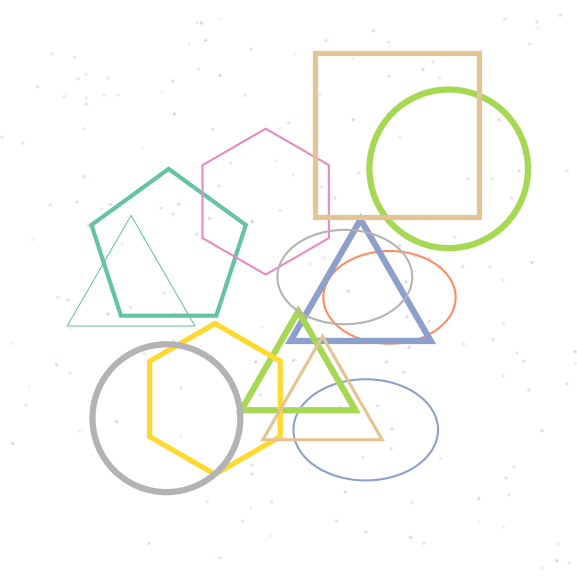[{"shape": "pentagon", "thickness": 2, "radius": 0.7, "center": [0.292, 0.566]}, {"shape": "triangle", "thickness": 0.5, "radius": 0.64, "center": [0.227, 0.498]}, {"shape": "oval", "thickness": 1, "radius": 0.57, "center": [0.674, 0.484]}, {"shape": "oval", "thickness": 1, "radius": 0.63, "center": [0.633, 0.255]}, {"shape": "triangle", "thickness": 3, "radius": 0.7, "center": [0.624, 0.479]}, {"shape": "hexagon", "thickness": 1, "radius": 0.63, "center": [0.46, 0.65]}, {"shape": "triangle", "thickness": 3, "radius": 0.57, "center": [0.517, 0.346]}, {"shape": "circle", "thickness": 3, "radius": 0.69, "center": [0.777, 0.707]}, {"shape": "hexagon", "thickness": 2.5, "radius": 0.65, "center": [0.372, 0.308]}, {"shape": "triangle", "thickness": 1.5, "radius": 0.6, "center": [0.558, 0.297]}, {"shape": "square", "thickness": 2.5, "radius": 0.71, "center": [0.687, 0.766]}, {"shape": "oval", "thickness": 1, "radius": 0.58, "center": [0.597, 0.519]}, {"shape": "circle", "thickness": 3, "radius": 0.64, "center": [0.288, 0.275]}]